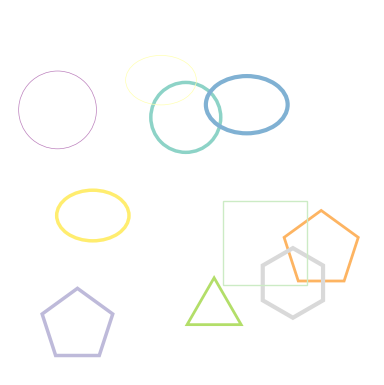[{"shape": "circle", "thickness": 2.5, "radius": 0.45, "center": [0.483, 0.695]}, {"shape": "oval", "thickness": 0.5, "radius": 0.46, "center": [0.418, 0.792]}, {"shape": "pentagon", "thickness": 2.5, "radius": 0.48, "center": [0.201, 0.155]}, {"shape": "oval", "thickness": 3, "radius": 0.53, "center": [0.641, 0.728]}, {"shape": "pentagon", "thickness": 2, "radius": 0.51, "center": [0.834, 0.352]}, {"shape": "triangle", "thickness": 2, "radius": 0.41, "center": [0.556, 0.197]}, {"shape": "hexagon", "thickness": 3, "radius": 0.45, "center": [0.761, 0.265]}, {"shape": "circle", "thickness": 0.5, "radius": 0.51, "center": [0.149, 0.715]}, {"shape": "square", "thickness": 1, "radius": 0.55, "center": [0.689, 0.368]}, {"shape": "oval", "thickness": 2.5, "radius": 0.47, "center": [0.241, 0.44]}]